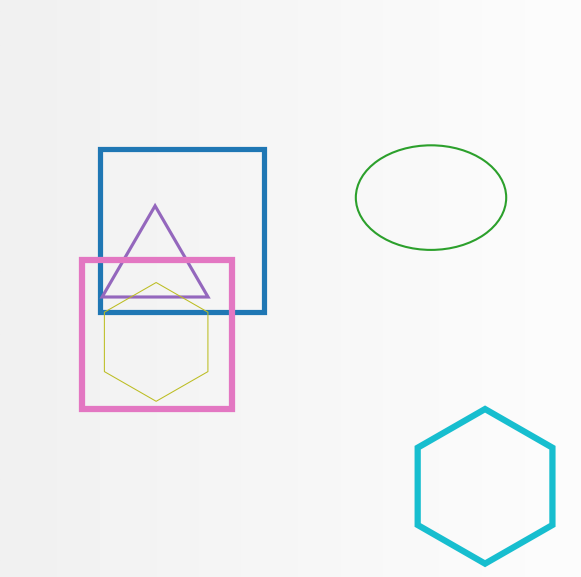[{"shape": "square", "thickness": 2.5, "radius": 0.7, "center": [0.312, 0.601]}, {"shape": "oval", "thickness": 1, "radius": 0.65, "center": [0.742, 0.657]}, {"shape": "triangle", "thickness": 1.5, "radius": 0.53, "center": [0.267, 0.537]}, {"shape": "square", "thickness": 3, "radius": 0.65, "center": [0.27, 0.42]}, {"shape": "hexagon", "thickness": 0.5, "radius": 0.51, "center": [0.269, 0.407]}, {"shape": "hexagon", "thickness": 3, "radius": 0.67, "center": [0.835, 0.157]}]